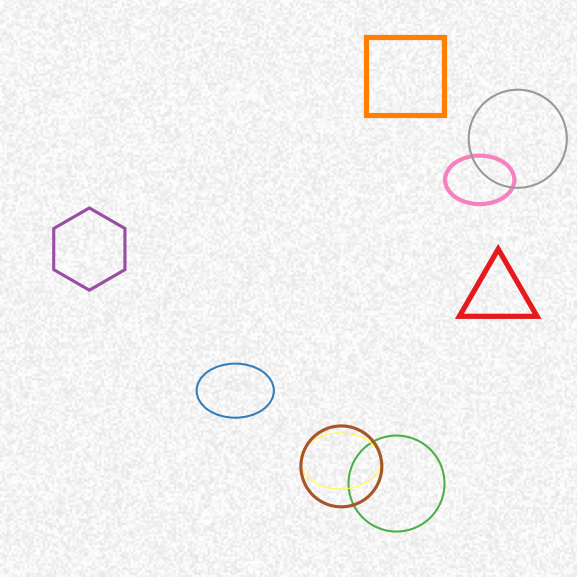[{"shape": "triangle", "thickness": 2.5, "radius": 0.39, "center": [0.863, 0.49]}, {"shape": "oval", "thickness": 1, "radius": 0.33, "center": [0.407, 0.323]}, {"shape": "circle", "thickness": 1, "radius": 0.42, "center": [0.687, 0.162]}, {"shape": "hexagon", "thickness": 1.5, "radius": 0.36, "center": [0.155, 0.568]}, {"shape": "square", "thickness": 2.5, "radius": 0.34, "center": [0.701, 0.867]}, {"shape": "oval", "thickness": 0.5, "radius": 0.35, "center": [0.589, 0.201]}, {"shape": "circle", "thickness": 1.5, "radius": 0.35, "center": [0.591, 0.192]}, {"shape": "oval", "thickness": 2, "radius": 0.3, "center": [0.831, 0.688]}, {"shape": "circle", "thickness": 1, "radius": 0.42, "center": [0.897, 0.759]}]